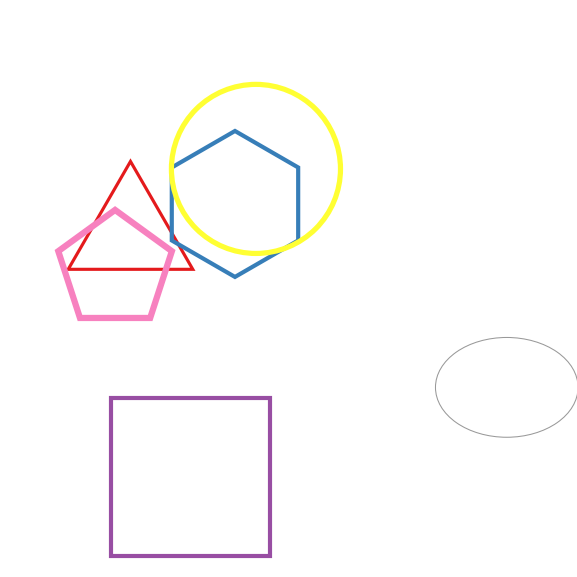[{"shape": "triangle", "thickness": 1.5, "radius": 0.62, "center": [0.226, 0.595]}, {"shape": "hexagon", "thickness": 2, "radius": 0.63, "center": [0.407, 0.646]}, {"shape": "square", "thickness": 2, "radius": 0.69, "center": [0.33, 0.173]}, {"shape": "circle", "thickness": 2.5, "radius": 0.73, "center": [0.443, 0.707]}, {"shape": "pentagon", "thickness": 3, "radius": 0.52, "center": [0.199, 0.532]}, {"shape": "oval", "thickness": 0.5, "radius": 0.62, "center": [0.877, 0.328]}]